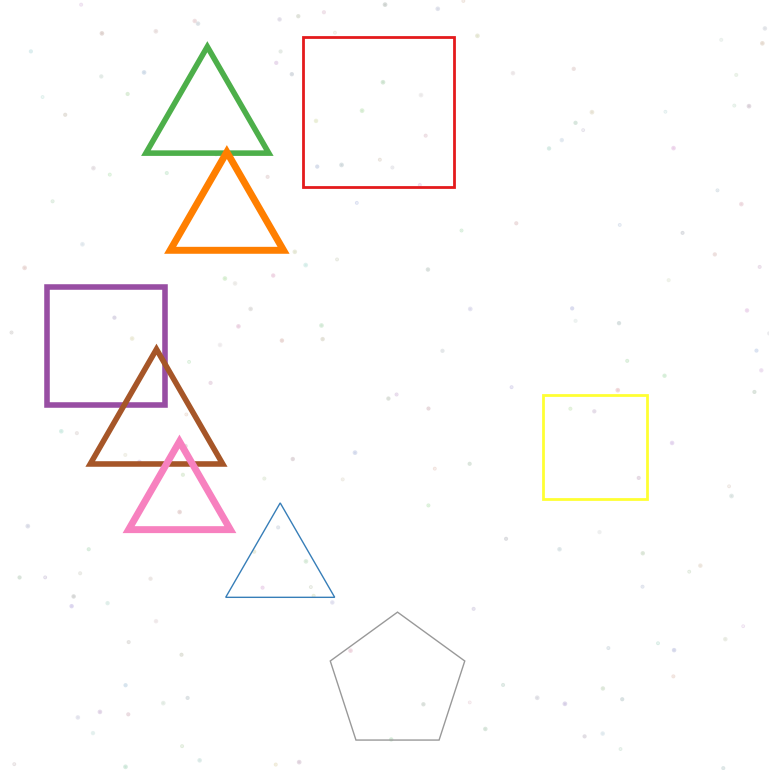[{"shape": "square", "thickness": 1, "radius": 0.49, "center": [0.491, 0.854]}, {"shape": "triangle", "thickness": 0.5, "radius": 0.41, "center": [0.364, 0.265]}, {"shape": "triangle", "thickness": 2, "radius": 0.46, "center": [0.269, 0.847]}, {"shape": "square", "thickness": 2, "radius": 0.38, "center": [0.138, 0.551]}, {"shape": "triangle", "thickness": 2.5, "radius": 0.43, "center": [0.295, 0.717]}, {"shape": "square", "thickness": 1, "radius": 0.34, "center": [0.773, 0.42]}, {"shape": "triangle", "thickness": 2, "radius": 0.5, "center": [0.203, 0.447]}, {"shape": "triangle", "thickness": 2.5, "radius": 0.38, "center": [0.233, 0.35]}, {"shape": "pentagon", "thickness": 0.5, "radius": 0.46, "center": [0.516, 0.113]}]